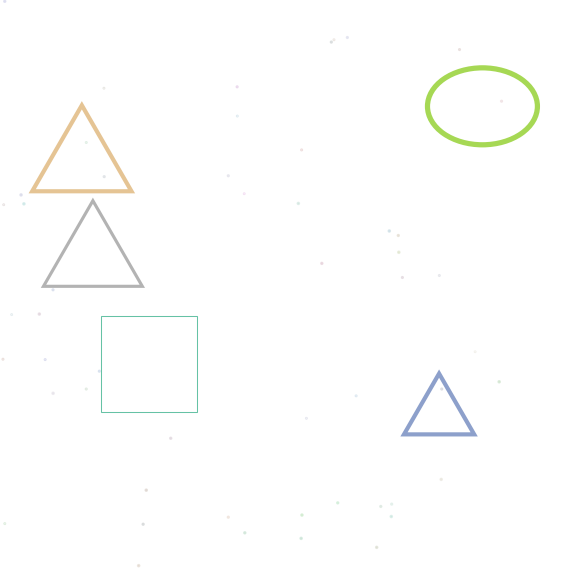[{"shape": "square", "thickness": 0.5, "radius": 0.42, "center": [0.258, 0.369]}, {"shape": "triangle", "thickness": 2, "radius": 0.35, "center": [0.76, 0.282]}, {"shape": "oval", "thickness": 2.5, "radius": 0.48, "center": [0.835, 0.815]}, {"shape": "triangle", "thickness": 2, "radius": 0.5, "center": [0.142, 0.718]}, {"shape": "triangle", "thickness": 1.5, "radius": 0.49, "center": [0.161, 0.553]}]